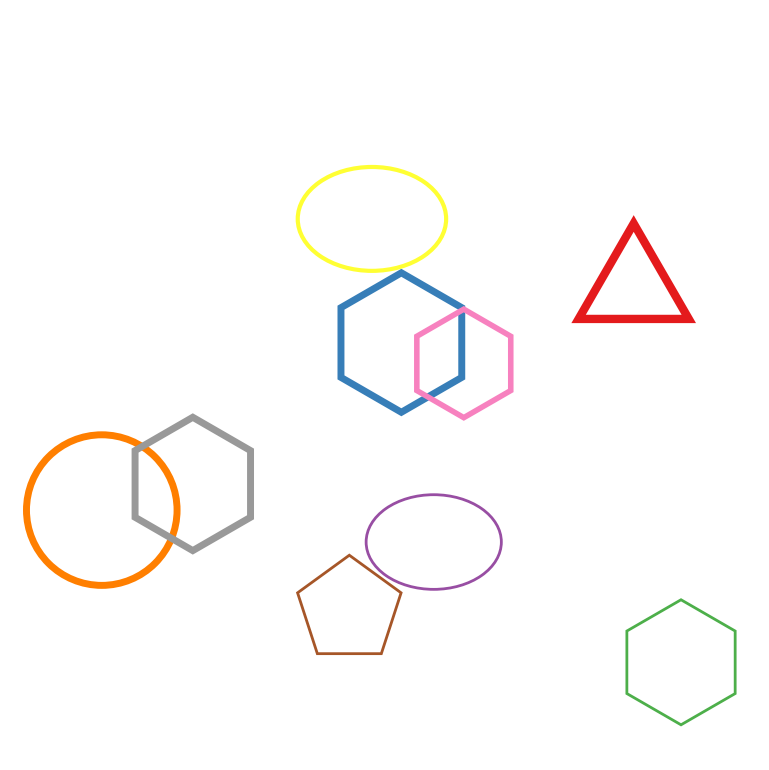[{"shape": "triangle", "thickness": 3, "radius": 0.41, "center": [0.823, 0.627]}, {"shape": "hexagon", "thickness": 2.5, "radius": 0.45, "center": [0.521, 0.555]}, {"shape": "hexagon", "thickness": 1, "radius": 0.41, "center": [0.884, 0.14]}, {"shape": "oval", "thickness": 1, "radius": 0.44, "center": [0.563, 0.296]}, {"shape": "circle", "thickness": 2.5, "radius": 0.49, "center": [0.132, 0.338]}, {"shape": "oval", "thickness": 1.5, "radius": 0.48, "center": [0.483, 0.716]}, {"shape": "pentagon", "thickness": 1, "radius": 0.35, "center": [0.454, 0.208]}, {"shape": "hexagon", "thickness": 2, "radius": 0.35, "center": [0.602, 0.528]}, {"shape": "hexagon", "thickness": 2.5, "radius": 0.43, "center": [0.25, 0.372]}]